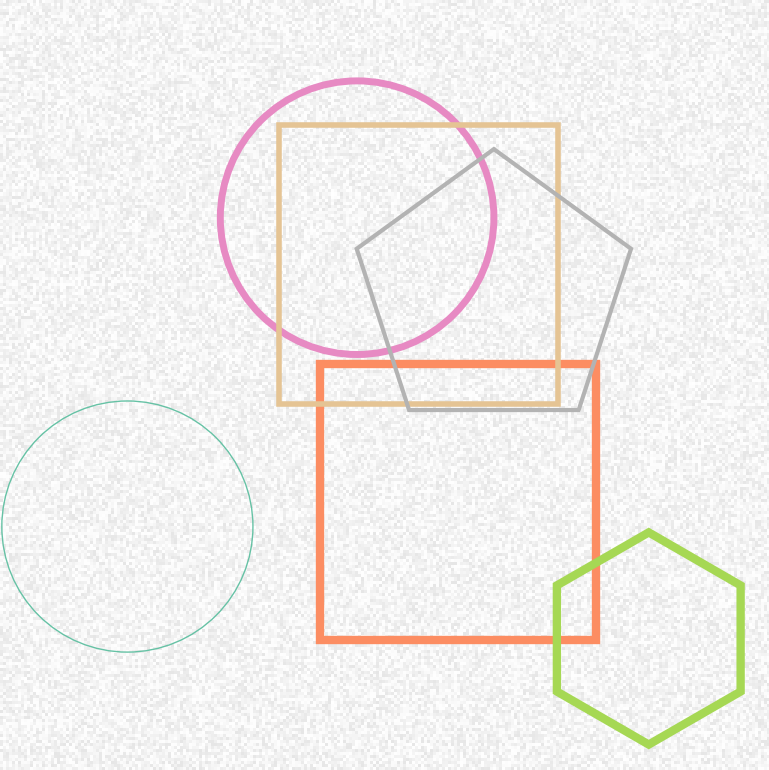[{"shape": "circle", "thickness": 0.5, "radius": 0.82, "center": [0.165, 0.316]}, {"shape": "square", "thickness": 3, "radius": 0.9, "center": [0.595, 0.347]}, {"shape": "circle", "thickness": 2.5, "radius": 0.89, "center": [0.464, 0.717]}, {"shape": "hexagon", "thickness": 3, "radius": 0.69, "center": [0.843, 0.171]}, {"shape": "square", "thickness": 2, "radius": 0.91, "center": [0.543, 0.657]}, {"shape": "pentagon", "thickness": 1.5, "radius": 0.94, "center": [0.641, 0.619]}]